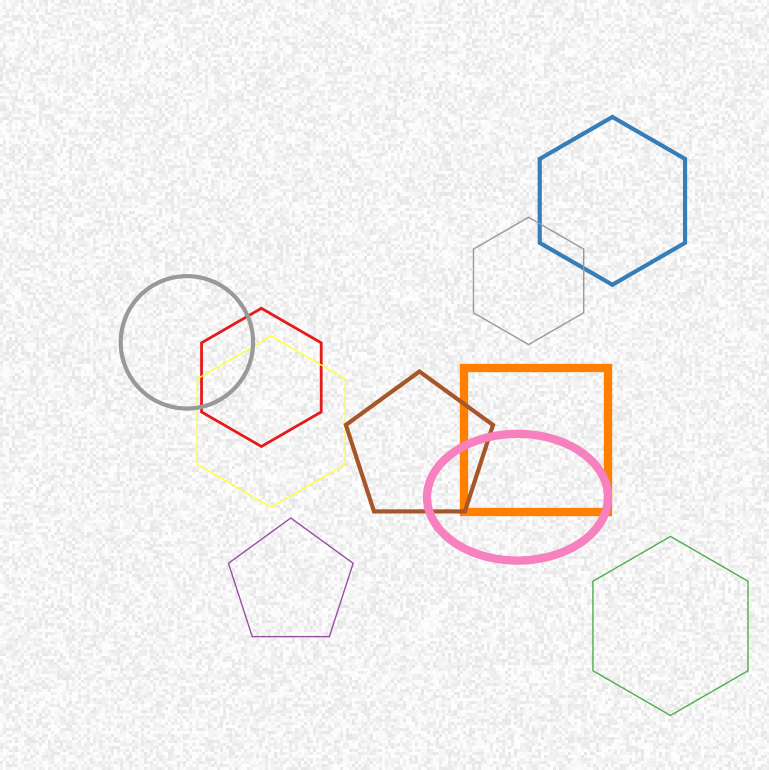[{"shape": "hexagon", "thickness": 1, "radius": 0.45, "center": [0.339, 0.51]}, {"shape": "hexagon", "thickness": 1.5, "radius": 0.54, "center": [0.795, 0.739]}, {"shape": "hexagon", "thickness": 0.5, "radius": 0.58, "center": [0.871, 0.187]}, {"shape": "pentagon", "thickness": 0.5, "radius": 0.43, "center": [0.378, 0.242]}, {"shape": "square", "thickness": 3, "radius": 0.47, "center": [0.696, 0.428]}, {"shape": "hexagon", "thickness": 0.5, "radius": 0.56, "center": [0.352, 0.452]}, {"shape": "pentagon", "thickness": 1.5, "radius": 0.5, "center": [0.545, 0.417]}, {"shape": "oval", "thickness": 3, "radius": 0.59, "center": [0.672, 0.354]}, {"shape": "hexagon", "thickness": 0.5, "radius": 0.41, "center": [0.686, 0.635]}, {"shape": "circle", "thickness": 1.5, "radius": 0.43, "center": [0.243, 0.555]}]